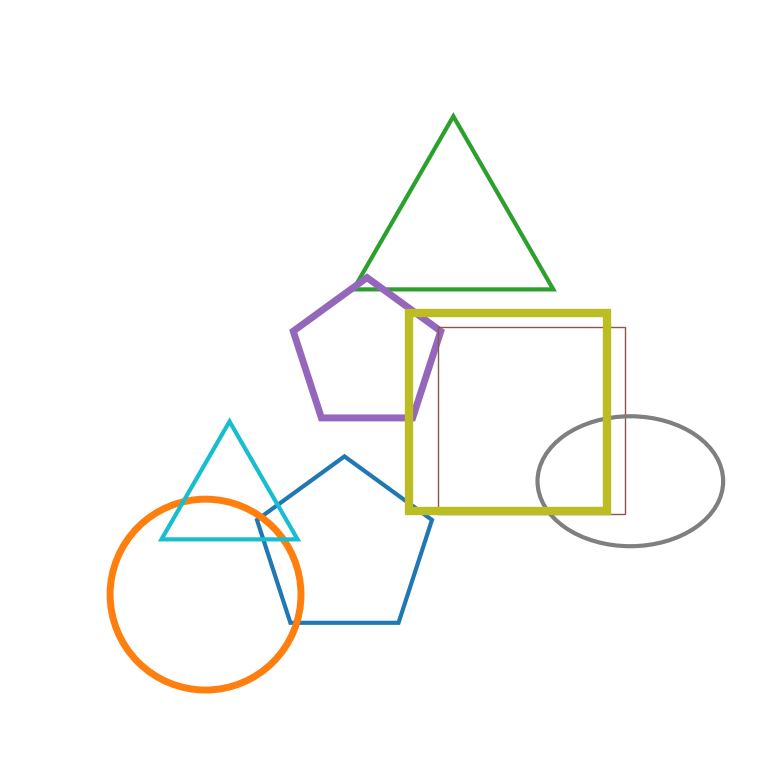[{"shape": "pentagon", "thickness": 1.5, "radius": 0.6, "center": [0.447, 0.288]}, {"shape": "circle", "thickness": 2.5, "radius": 0.62, "center": [0.267, 0.228]}, {"shape": "triangle", "thickness": 1.5, "radius": 0.75, "center": [0.589, 0.699]}, {"shape": "pentagon", "thickness": 2.5, "radius": 0.5, "center": [0.477, 0.539]}, {"shape": "square", "thickness": 0.5, "radius": 0.61, "center": [0.69, 0.454]}, {"shape": "oval", "thickness": 1.5, "radius": 0.6, "center": [0.819, 0.375]}, {"shape": "square", "thickness": 3, "radius": 0.64, "center": [0.659, 0.465]}, {"shape": "triangle", "thickness": 1.5, "radius": 0.51, "center": [0.298, 0.351]}]